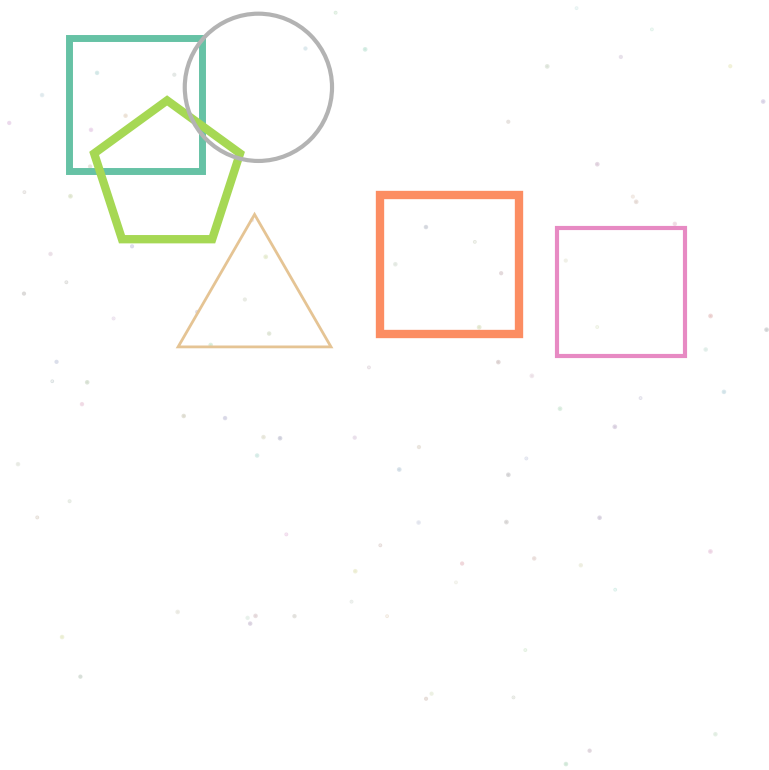[{"shape": "square", "thickness": 2.5, "radius": 0.43, "center": [0.176, 0.864]}, {"shape": "square", "thickness": 3, "radius": 0.45, "center": [0.584, 0.656]}, {"shape": "square", "thickness": 1.5, "radius": 0.42, "center": [0.806, 0.621]}, {"shape": "pentagon", "thickness": 3, "radius": 0.5, "center": [0.217, 0.77]}, {"shape": "triangle", "thickness": 1, "radius": 0.57, "center": [0.331, 0.607]}, {"shape": "circle", "thickness": 1.5, "radius": 0.48, "center": [0.336, 0.887]}]